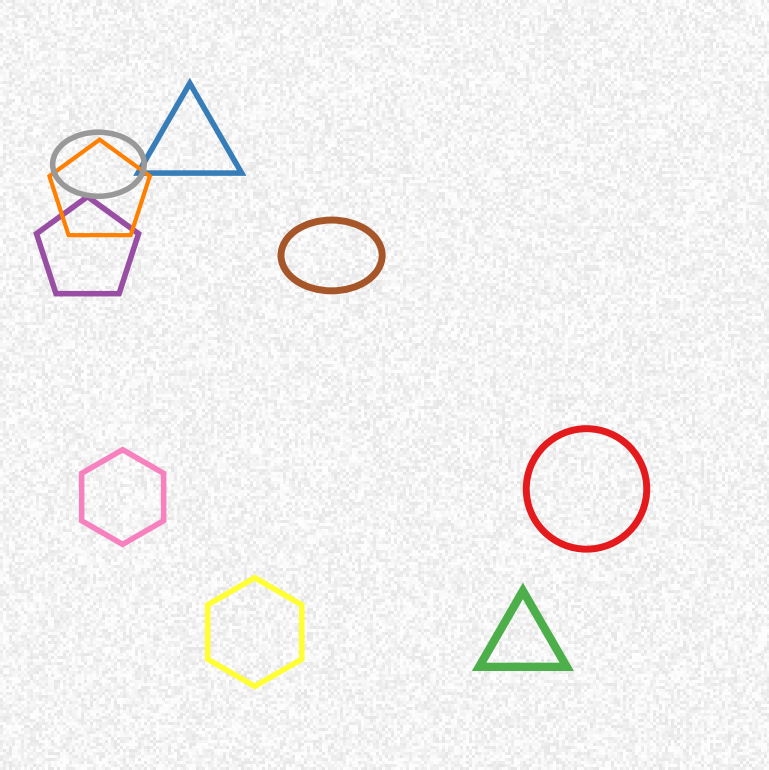[{"shape": "circle", "thickness": 2.5, "radius": 0.39, "center": [0.762, 0.365]}, {"shape": "triangle", "thickness": 2, "radius": 0.39, "center": [0.247, 0.814]}, {"shape": "triangle", "thickness": 3, "radius": 0.33, "center": [0.679, 0.167]}, {"shape": "pentagon", "thickness": 2, "radius": 0.35, "center": [0.114, 0.675]}, {"shape": "pentagon", "thickness": 1.5, "radius": 0.34, "center": [0.129, 0.75]}, {"shape": "hexagon", "thickness": 2, "radius": 0.35, "center": [0.331, 0.179]}, {"shape": "oval", "thickness": 2.5, "radius": 0.33, "center": [0.431, 0.668]}, {"shape": "hexagon", "thickness": 2, "radius": 0.31, "center": [0.159, 0.355]}, {"shape": "oval", "thickness": 2, "radius": 0.3, "center": [0.128, 0.787]}]